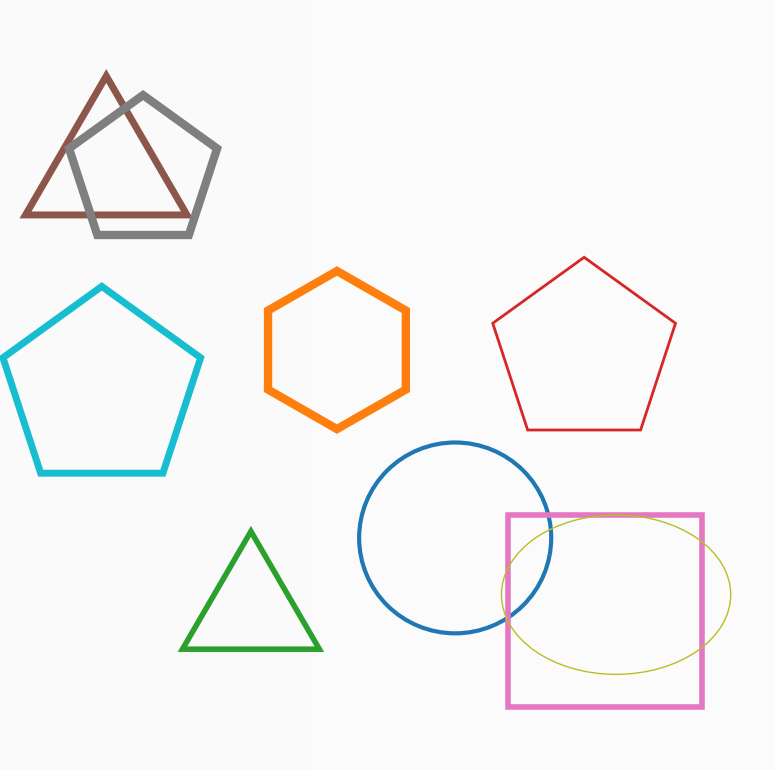[{"shape": "circle", "thickness": 1.5, "radius": 0.62, "center": [0.587, 0.301]}, {"shape": "hexagon", "thickness": 3, "radius": 0.51, "center": [0.435, 0.545]}, {"shape": "triangle", "thickness": 2, "radius": 0.51, "center": [0.324, 0.208]}, {"shape": "pentagon", "thickness": 1, "radius": 0.62, "center": [0.754, 0.542]}, {"shape": "triangle", "thickness": 2.5, "radius": 0.6, "center": [0.137, 0.781]}, {"shape": "square", "thickness": 2, "radius": 0.62, "center": [0.781, 0.206]}, {"shape": "pentagon", "thickness": 3, "radius": 0.5, "center": [0.185, 0.776]}, {"shape": "oval", "thickness": 0.5, "radius": 0.74, "center": [0.795, 0.228]}, {"shape": "pentagon", "thickness": 2.5, "radius": 0.67, "center": [0.131, 0.494]}]